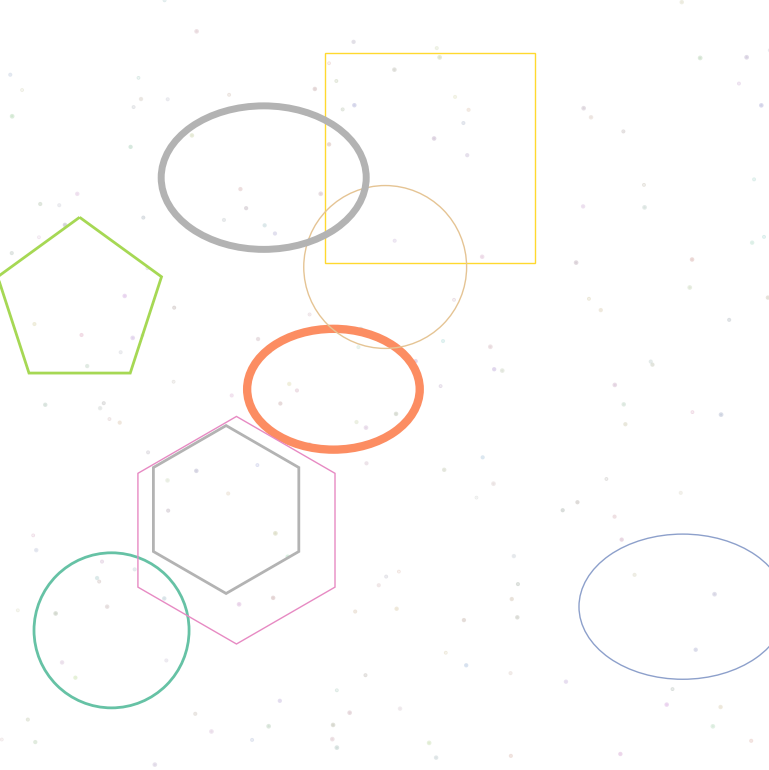[{"shape": "circle", "thickness": 1, "radius": 0.5, "center": [0.145, 0.181]}, {"shape": "oval", "thickness": 3, "radius": 0.56, "center": [0.433, 0.494]}, {"shape": "oval", "thickness": 0.5, "radius": 0.67, "center": [0.887, 0.212]}, {"shape": "hexagon", "thickness": 0.5, "radius": 0.74, "center": [0.307, 0.311]}, {"shape": "pentagon", "thickness": 1, "radius": 0.56, "center": [0.103, 0.606]}, {"shape": "square", "thickness": 0.5, "radius": 0.68, "center": [0.558, 0.795]}, {"shape": "circle", "thickness": 0.5, "radius": 0.53, "center": [0.5, 0.653]}, {"shape": "oval", "thickness": 2.5, "radius": 0.67, "center": [0.342, 0.769]}, {"shape": "hexagon", "thickness": 1, "radius": 0.55, "center": [0.294, 0.338]}]